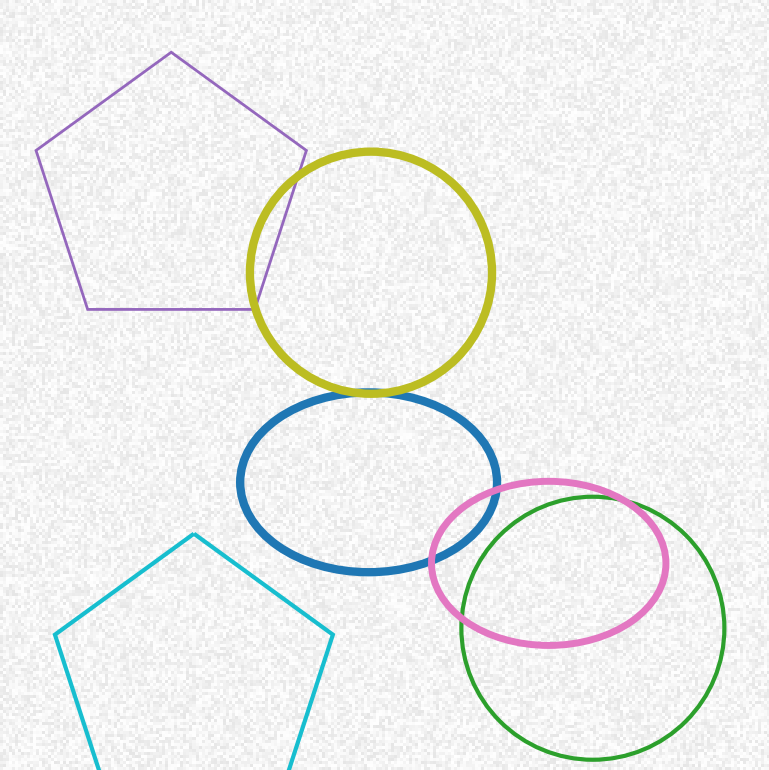[{"shape": "oval", "thickness": 3, "radius": 0.83, "center": [0.479, 0.374]}, {"shape": "circle", "thickness": 1.5, "radius": 0.85, "center": [0.77, 0.184]}, {"shape": "pentagon", "thickness": 1, "radius": 0.92, "center": [0.222, 0.748]}, {"shape": "oval", "thickness": 2.5, "radius": 0.76, "center": [0.713, 0.268]}, {"shape": "circle", "thickness": 3, "radius": 0.79, "center": [0.482, 0.646]}, {"shape": "pentagon", "thickness": 1.5, "radius": 0.95, "center": [0.252, 0.117]}]